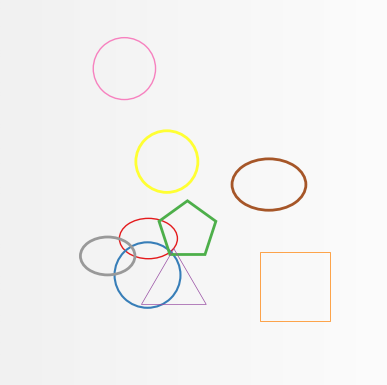[{"shape": "oval", "thickness": 1, "radius": 0.37, "center": [0.383, 0.38]}, {"shape": "circle", "thickness": 1.5, "radius": 0.43, "center": [0.381, 0.286]}, {"shape": "pentagon", "thickness": 2, "radius": 0.39, "center": [0.484, 0.401]}, {"shape": "triangle", "thickness": 0.5, "radius": 0.48, "center": [0.449, 0.257]}, {"shape": "square", "thickness": 0.5, "radius": 0.45, "center": [0.762, 0.255]}, {"shape": "circle", "thickness": 2, "radius": 0.4, "center": [0.431, 0.58]}, {"shape": "oval", "thickness": 2, "radius": 0.48, "center": [0.694, 0.521]}, {"shape": "circle", "thickness": 1, "radius": 0.4, "center": [0.321, 0.822]}, {"shape": "oval", "thickness": 2, "radius": 0.35, "center": [0.278, 0.335]}]